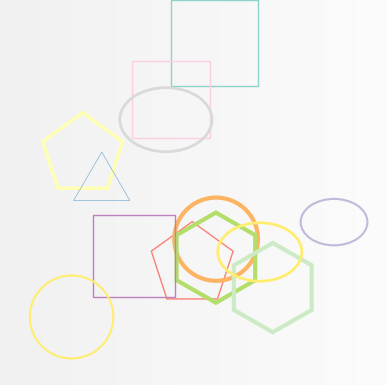[{"shape": "square", "thickness": 1, "radius": 0.56, "center": [0.553, 0.889]}, {"shape": "pentagon", "thickness": 2.5, "radius": 0.54, "center": [0.213, 0.599]}, {"shape": "oval", "thickness": 1.5, "radius": 0.43, "center": [0.862, 0.423]}, {"shape": "pentagon", "thickness": 1, "radius": 0.55, "center": [0.496, 0.313]}, {"shape": "triangle", "thickness": 0.5, "radius": 0.42, "center": [0.263, 0.521]}, {"shape": "circle", "thickness": 3, "radius": 0.54, "center": [0.558, 0.379]}, {"shape": "hexagon", "thickness": 3, "radius": 0.59, "center": [0.557, 0.331]}, {"shape": "square", "thickness": 1, "radius": 0.5, "center": [0.442, 0.742]}, {"shape": "oval", "thickness": 2, "radius": 0.59, "center": [0.428, 0.689]}, {"shape": "square", "thickness": 1, "radius": 0.53, "center": [0.346, 0.335]}, {"shape": "hexagon", "thickness": 3, "radius": 0.58, "center": [0.704, 0.253]}, {"shape": "circle", "thickness": 1.5, "radius": 0.54, "center": [0.185, 0.177]}, {"shape": "oval", "thickness": 2, "radius": 0.54, "center": [0.67, 0.346]}]